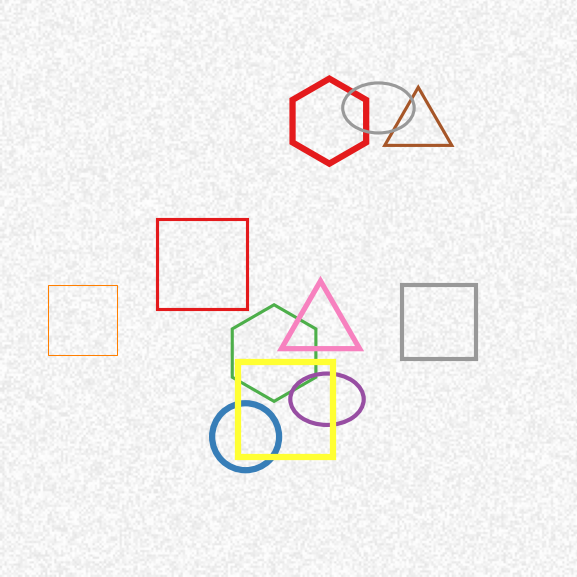[{"shape": "hexagon", "thickness": 3, "radius": 0.37, "center": [0.57, 0.789]}, {"shape": "square", "thickness": 1.5, "radius": 0.39, "center": [0.349, 0.542]}, {"shape": "circle", "thickness": 3, "radius": 0.29, "center": [0.425, 0.243]}, {"shape": "hexagon", "thickness": 1.5, "radius": 0.42, "center": [0.475, 0.388]}, {"shape": "oval", "thickness": 2, "radius": 0.32, "center": [0.566, 0.308]}, {"shape": "square", "thickness": 0.5, "radius": 0.3, "center": [0.143, 0.445]}, {"shape": "square", "thickness": 3, "radius": 0.41, "center": [0.495, 0.289]}, {"shape": "triangle", "thickness": 1.5, "radius": 0.34, "center": [0.724, 0.781]}, {"shape": "triangle", "thickness": 2.5, "radius": 0.39, "center": [0.555, 0.434]}, {"shape": "square", "thickness": 2, "radius": 0.32, "center": [0.76, 0.442]}, {"shape": "oval", "thickness": 1.5, "radius": 0.31, "center": [0.655, 0.812]}]